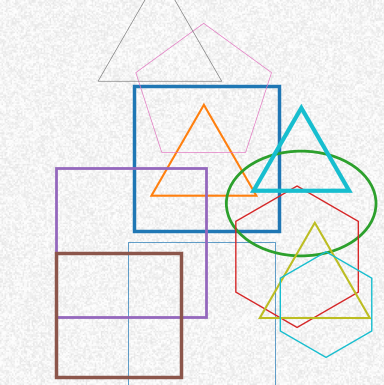[{"shape": "square", "thickness": 0.5, "radius": 0.95, "center": [0.523, 0.18]}, {"shape": "square", "thickness": 2.5, "radius": 0.94, "center": [0.535, 0.587]}, {"shape": "triangle", "thickness": 1.5, "radius": 0.79, "center": [0.53, 0.57]}, {"shape": "oval", "thickness": 2, "radius": 0.97, "center": [0.782, 0.471]}, {"shape": "hexagon", "thickness": 1, "radius": 0.92, "center": [0.772, 0.333]}, {"shape": "square", "thickness": 2, "radius": 0.97, "center": [0.341, 0.37]}, {"shape": "square", "thickness": 2.5, "radius": 0.81, "center": [0.308, 0.182]}, {"shape": "pentagon", "thickness": 0.5, "radius": 0.93, "center": [0.529, 0.754]}, {"shape": "triangle", "thickness": 0.5, "radius": 0.93, "center": [0.415, 0.882]}, {"shape": "triangle", "thickness": 1.5, "radius": 0.82, "center": [0.818, 0.257]}, {"shape": "triangle", "thickness": 3, "radius": 0.72, "center": [0.783, 0.576]}, {"shape": "hexagon", "thickness": 1, "radius": 0.69, "center": [0.847, 0.209]}]